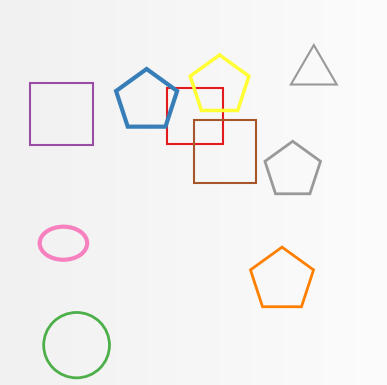[{"shape": "square", "thickness": 1.5, "radius": 0.36, "center": [0.503, 0.698]}, {"shape": "pentagon", "thickness": 3, "radius": 0.41, "center": [0.378, 0.738]}, {"shape": "circle", "thickness": 2, "radius": 0.42, "center": [0.198, 0.104]}, {"shape": "square", "thickness": 1.5, "radius": 0.41, "center": [0.159, 0.705]}, {"shape": "pentagon", "thickness": 2, "radius": 0.43, "center": [0.728, 0.273]}, {"shape": "pentagon", "thickness": 2.5, "radius": 0.4, "center": [0.567, 0.778]}, {"shape": "square", "thickness": 1.5, "radius": 0.4, "center": [0.581, 0.606]}, {"shape": "oval", "thickness": 3, "radius": 0.31, "center": [0.164, 0.368]}, {"shape": "pentagon", "thickness": 2, "radius": 0.38, "center": [0.755, 0.558]}, {"shape": "triangle", "thickness": 1.5, "radius": 0.34, "center": [0.81, 0.815]}]